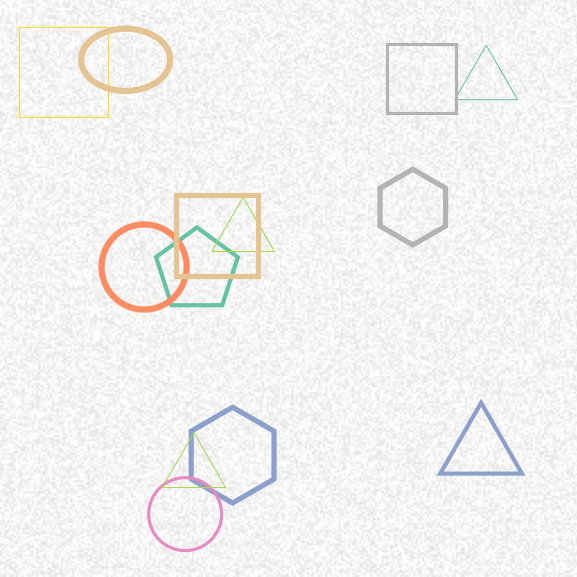[{"shape": "triangle", "thickness": 0.5, "radius": 0.31, "center": [0.842, 0.858]}, {"shape": "pentagon", "thickness": 2, "radius": 0.37, "center": [0.341, 0.531]}, {"shape": "circle", "thickness": 3, "radius": 0.37, "center": [0.25, 0.537]}, {"shape": "hexagon", "thickness": 2.5, "radius": 0.41, "center": [0.403, 0.211]}, {"shape": "triangle", "thickness": 2, "radius": 0.41, "center": [0.833, 0.22]}, {"shape": "circle", "thickness": 1.5, "radius": 0.32, "center": [0.321, 0.109]}, {"shape": "triangle", "thickness": 0.5, "radius": 0.32, "center": [0.336, 0.187]}, {"shape": "triangle", "thickness": 0.5, "radius": 0.31, "center": [0.421, 0.595]}, {"shape": "square", "thickness": 0.5, "radius": 0.39, "center": [0.11, 0.875]}, {"shape": "square", "thickness": 2.5, "radius": 0.35, "center": [0.376, 0.592]}, {"shape": "oval", "thickness": 3, "radius": 0.39, "center": [0.218, 0.896]}, {"shape": "hexagon", "thickness": 2.5, "radius": 0.33, "center": [0.715, 0.64]}, {"shape": "square", "thickness": 1.5, "radius": 0.3, "center": [0.731, 0.863]}]